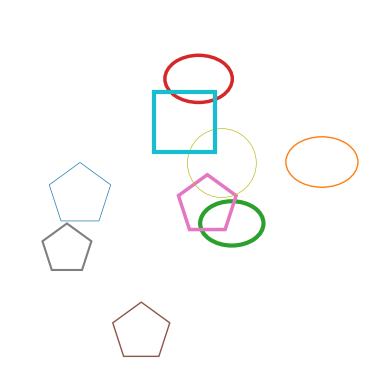[{"shape": "pentagon", "thickness": 0.5, "radius": 0.42, "center": [0.208, 0.494]}, {"shape": "oval", "thickness": 1, "radius": 0.47, "center": [0.836, 0.579]}, {"shape": "oval", "thickness": 3, "radius": 0.41, "center": [0.602, 0.42]}, {"shape": "oval", "thickness": 2.5, "radius": 0.44, "center": [0.516, 0.795]}, {"shape": "pentagon", "thickness": 1, "radius": 0.39, "center": [0.367, 0.137]}, {"shape": "pentagon", "thickness": 2.5, "radius": 0.39, "center": [0.538, 0.468]}, {"shape": "pentagon", "thickness": 1.5, "radius": 0.33, "center": [0.174, 0.353]}, {"shape": "circle", "thickness": 0.5, "radius": 0.45, "center": [0.576, 0.576]}, {"shape": "square", "thickness": 3, "radius": 0.39, "center": [0.48, 0.683]}]